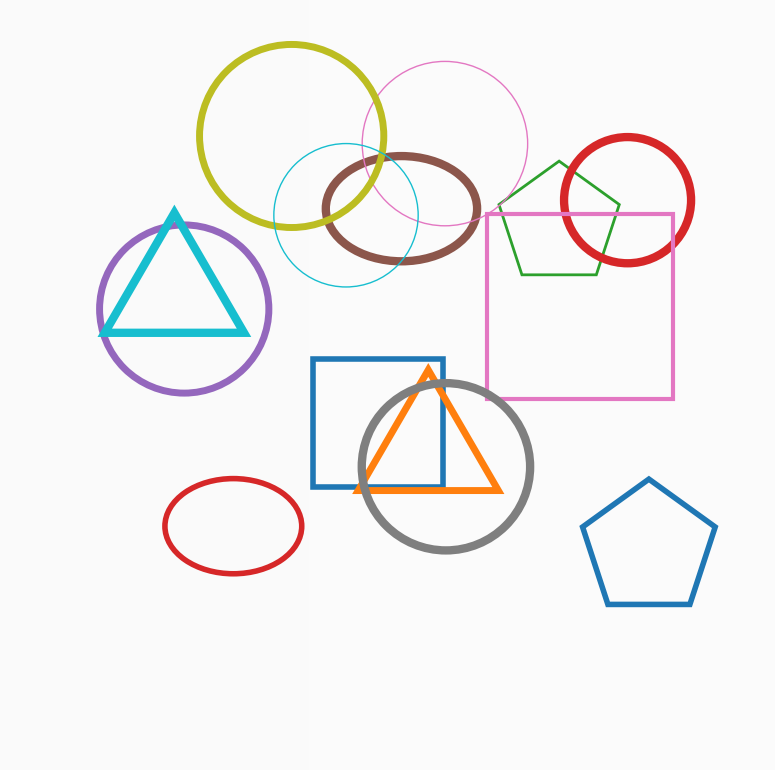[{"shape": "pentagon", "thickness": 2, "radius": 0.45, "center": [0.837, 0.288]}, {"shape": "square", "thickness": 2, "radius": 0.42, "center": [0.488, 0.451]}, {"shape": "triangle", "thickness": 2.5, "radius": 0.52, "center": [0.553, 0.415]}, {"shape": "pentagon", "thickness": 1, "radius": 0.41, "center": [0.721, 0.709]}, {"shape": "circle", "thickness": 3, "radius": 0.41, "center": [0.81, 0.74]}, {"shape": "oval", "thickness": 2, "radius": 0.44, "center": [0.301, 0.317]}, {"shape": "circle", "thickness": 2.5, "radius": 0.55, "center": [0.238, 0.599]}, {"shape": "oval", "thickness": 3, "radius": 0.49, "center": [0.518, 0.729]}, {"shape": "circle", "thickness": 0.5, "radius": 0.53, "center": [0.574, 0.814]}, {"shape": "square", "thickness": 1.5, "radius": 0.6, "center": [0.748, 0.602]}, {"shape": "circle", "thickness": 3, "radius": 0.54, "center": [0.575, 0.394]}, {"shape": "circle", "thickness": 2.5, "radius": 0.59, "center": [0.376, 0.823]}, {"shape": "circle", "thickness": 0.5, "radius": 0.47, "center": [0.446, 0.72]}, {"shape": "triangle", "thickness": 3, "radius": 0.52, "center": [0.225, 0.62]}]